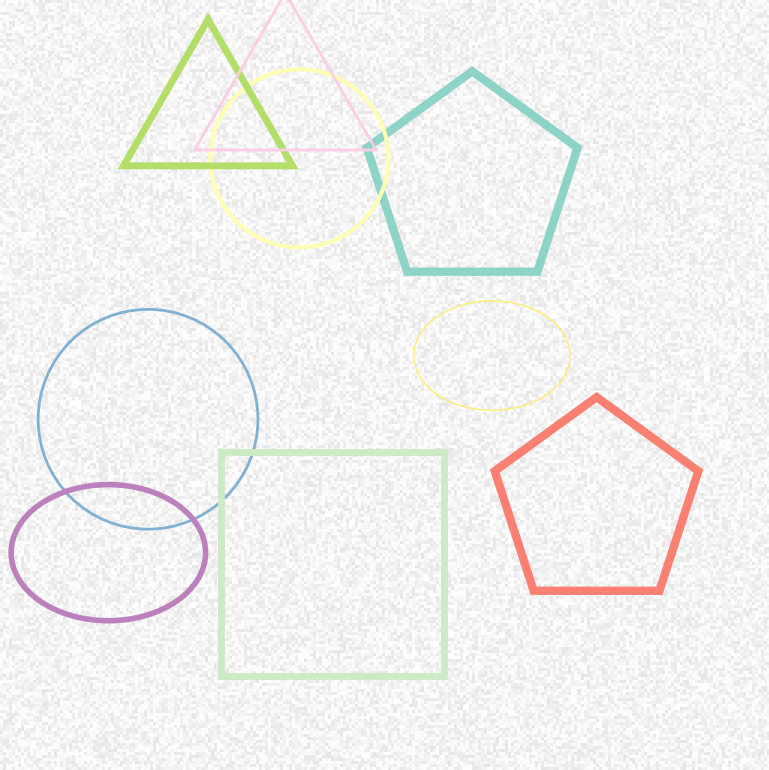[{"shape": "pentagon", "thickness": 3, "radius": 0.72, "center": [0.613, 0.764]}, {"shape": "circle", "thickness": 1.5, "radius": 0.58, "center": [0.389, 0.794]}, {"shape": "pentagon", "thickness": 3, "radius": 0.69, "center": [0.775, 0.345]}, {"shape": "circle", "thickness": 1, "radius": 0.71, "center": [0.192, 0.455]}, {"shape": "triangle", "thickness": 2.5, "radius": 0.63, "center": [0.27, 0.848]}, {"shape": "triangle", "thickness": 1, "radius": 0.68, "center": [0.371, 0.873]}, {"shape": "oval", "thickness": 2, "radius": 0.63, "center": [0.141, 0.282]}, {"shape": "square", "thickness": 2.5, "radius": 0.73, "center": [0.432, 0.267]}, {"shape": "oval", "thickness": 0.5, "radius": 0.51, "center": [0.639, 0.538]}]